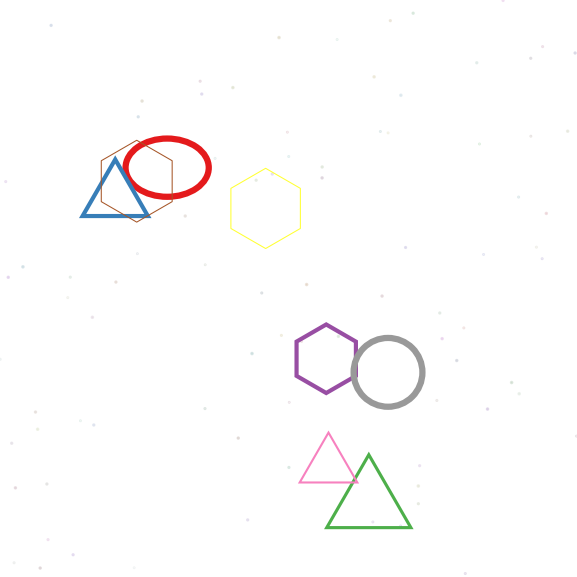[{"shape": "oval", "thickness": 3, "radius": 0.36, "center": [0.289, 0.709]}, {"shape": "triangle", "thickness": 2, "radius": 0.33, "center": [0.2, 0.658]}, {"shape": "triangle", "thickness": 1.5, "radius": 0.42, "center": [0.639, 0.128]}, {"shape": "hexagon", "thickness": 2, "radius": 0.3, "center": [0.565, 0.378]}, {"shape": "hexagon", "thickness": 0.5, "radius": 0.35, "center": [0.46, 0.638]}, {"shape": "hexagon", "thickness": 0.5, "radius": 0.35, "center": [0.237, 0.685]}, {"shape": "triangle", "thickness": 1, "radius": 0.29, "center": [0.569, 0.192]}, {"shape": "circle", "thickness": 3, "radius": 0.3, "center": [0.672, 0.354]}]